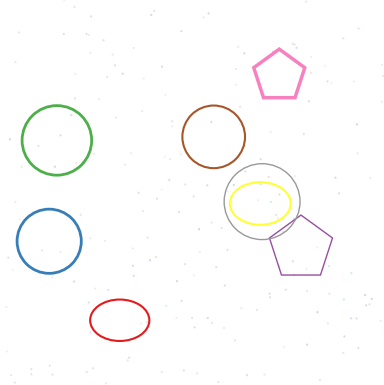[{"shape": "oval", "thickness": 1.5, "radius": 0.38, "center": [0.311, 0.168]}, {"shape": "circle", "thickness": 2, "radius": 0.42, "center": [0.128, 0.373]}, {"shape": "circle", "thickness": 2, "radius": 0.45, "center": [0.148, 0.635]}, {"shape": "pentagon", "thickness": 1, "radius": 0.43, "center": [0.782, 0.355]}, {"shape": "oval", "thickness": 1.5, "radius": 0.39, "center": [0.676, 0.472]}, {"shape": "circle", "thickness": 1.5, "radius": 0.41, "center": [0.555, 0.645]}, {"shape": "pentagon", "thickness": 2.5, "radius": 0.35, "center": [0.725, 0.803]}, {"shape": "circle", "thickness": 1, "radius": 0.49, "center": [0.681, 0.476]}]